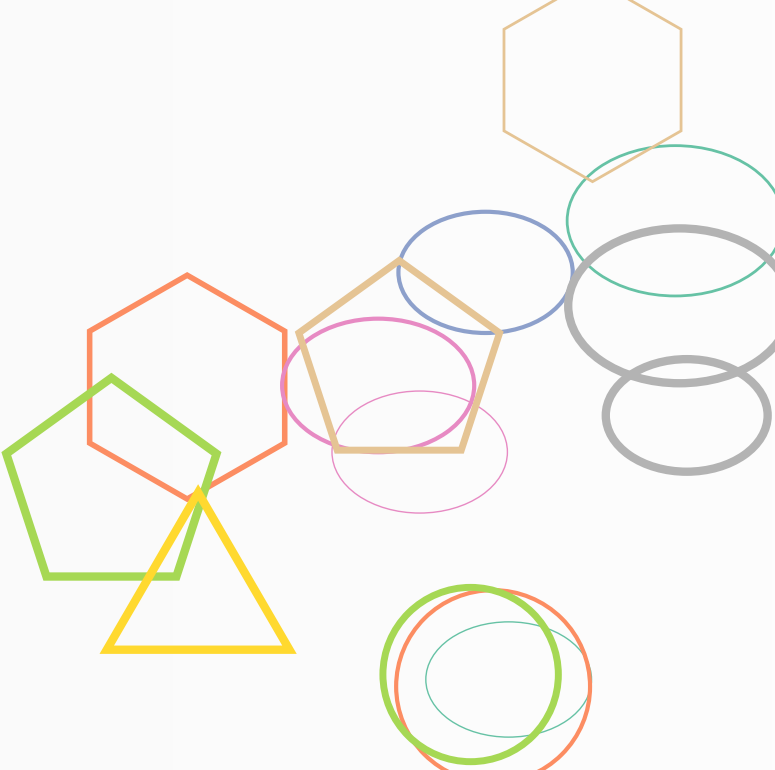[{"shape": "oval", "thickness": 1, "radius": 0.7, "center": [0.871, 0.713]}, {"shape": "oval", "thickness": 0.5, "radius": 0.53, "center": [0.656, 0.118]}, {"shape": "circle", "thickness": 1.5, "radius": 0.63, "center": [0.636, 0.108]}, {"shape": "hexagon", "thickness": 2, "radius": 0.73, "center": [0.242, 0.497]}, {"shape": "oval", "thickness": 1.5, "radius": 0.56, "center": [0.627, 0.646]}, {"shape": "oval", "thickness": 0.5, "radius": 0.57, "center": [0.542, 0.413]}, {"shape": "oval", "thickness": 1.5, "radius": 0.62, "center": [0.488, 0.499]}, {"shape": "circle", "thickness": 2.5, "radius": 0.57, "center": [0.607, 0.124]}, {"shape": "pentagon", "thickness": 3, "radius": 0.71, "center": [0.144, 0.367]}, {"shape": "triangle", "thickness": 3, "radius": 0.68, "center": [0.256, 0.224]}, {"shape": "hexagon", "thickness": 1, "radius": 0.66, "center": [0.765, 0.896]}, {"shape": "pentagon", "thickness": 2.5, "radius": 0.68, "center": [0.515, 0.525]}, {"shape": "oval", "thickness": 3, "radius": 0.72, "center": [0.877, 0.603]}, {"shape": "oval", "thickness": 3, "radius": 0.52, "center": [0.886, 0.46]}]